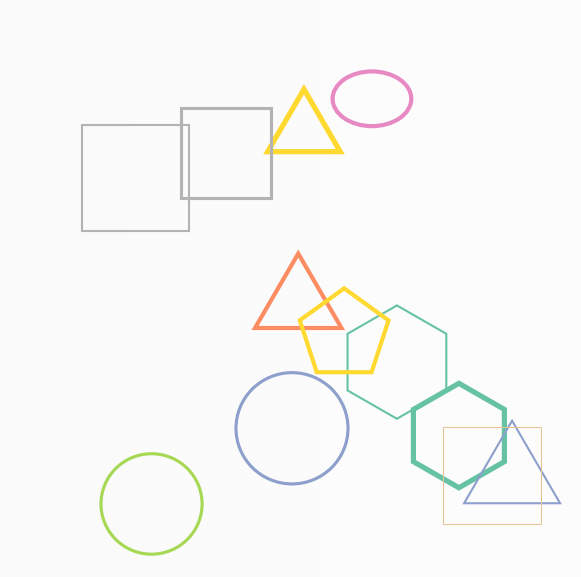[{"shape": "hexagon", "thickness": 1, "radius": 0.49, "center": [0.683, 0.372]}, {"shape": "hexagon", "thickness": 2.5, "radius": 0.45, "center": [0.79, 0.245]}, {"shape": "triangle", "thickness": 2, "radius": 0.43, "center": [0.513, 0.474]}, {"shape": "triangle", "thickness": 1, "radius": 0.48, "center": [0.881, 0.175]}, {"shape": "circle", "thickness": 1.5, "radius": 0.48, "center": [0.502, 0.258]}, {"shape": "oval", "thickness": 2, "radius": 0.34, "center": [0.64, 0.828]}, {"shape": "circle", "thickness": 1.5, "radius": 0.43, "center": [0.261, 0.126]}, {"shape": "triangle", "thickness": 2.5, "radius": 0.36, "center": [0.523, 0.773]}, {"shape": "pentagon", "thickness": 2, "radius": 0.4, "center": [0.592, 0.42]}, {"shape": "square", "thickness": 0.5, "radius": 0.42, "center": [0.846, 0.176]}, {"shape": "square", "thickness": 1.5, "radius": 0.39, "center": [0.389, 0.735]}, {"shape": "square", "thickness": 1, "radius": 0.46, "center": [0.233, 0.692]}]